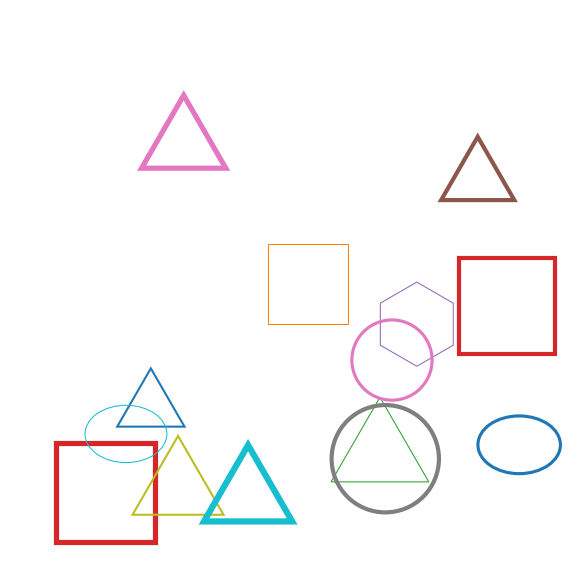[{"shape": "triangle", "thickness": 1, "radius": 0.34, "center": [0.261, 0.294]}, {"shape": "oval", "thickness": 1.5, "radius": 0.36, "center": [0.899, 0.229]}, {"shape": "square", "thickness": 0.5, "radius": 0.35, "center": [0.533, 0.507]}, {"shape": "triangle", "thickness": 0.5, "radius": 0.49, "center": [0.658, 0.214]}, {"shape": "square", "thickness": 2, "radius": 0.42, "center": [0.879, 0.47]}, {"shape": "square", "thickness": 2.5, "radius": 0.43, "center": [0.183, 0.146]}, {"shape": "hexagon", "thickness": 0.5, "radius": 0.36, "center": [0.722, 0.438]}, {"shape": "triangle", "thickness": 2, "radius": 0.37, "center": [0.827, 0.689]}, {"shape": "triangle", "thickness": 2.5, "radius": 0.42, "center": [0.318, 0.75]}, {"shape": "circle", "thickness": 1.5, "radius": 0.35, "center": [0.679, 0.376]}, {"shape": "circle", "thickness": 2, "radius": 0.46, "center": [0.667, 0.205]}, {"shape": "triangle", "thickness": 1, "radius": 0.45, "center": [0.308, 0.153]}, {"shape": "oval", "thickness": 0.5, "radius": 0.35, "center": [0.218, 0.248]}, {"shape": "triangle", "thickness": 3, "radius": 0.44, "center": [0.43, 0.14]}]